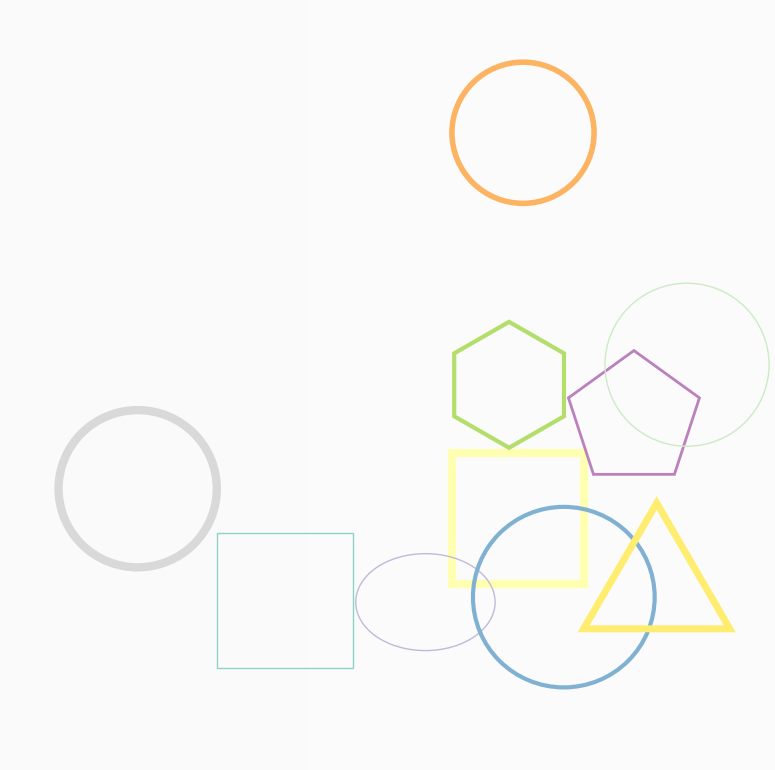[{"shape": "square", "thickness": 0.5, "radius": 0.44, "center": [0.367, 0.22]}, {"shape": "square", "thickness": 3, "radius": 0.43, "center": [0.668, 0.326]}, {"shape": "oval", "thickness": 0.5, "radius": 0.45, "center": [0.549, 0.218]}, {"shape": "circle", "thickness": 1.5, "radius": 0.59, "center": [0.728, 0.225]}, {"shape": "circle", "thickness": 2, "radius": 0.46, "center": [0.675, 0.828]}, {"shape": "hexagon", "thickness": 1.5, "radius": 0.41, "center": [0.657, 0.5]}, {"shape": "circle", "thickness": 3, "radius": 0.51, "center": [0.178, 0.365]}, {"shape": "pentagon", "thickness": 1, "radius": 0.44, "center": [0.818, 0.456]}, {"shape": "circle", "thickness": 0.5, "radius": 0.53, "center": [0.886, 0.526]}, {"shape": "triangle", "thickness": 2.5, "radius": 0.54, "center": [0.847, 0.238]}]